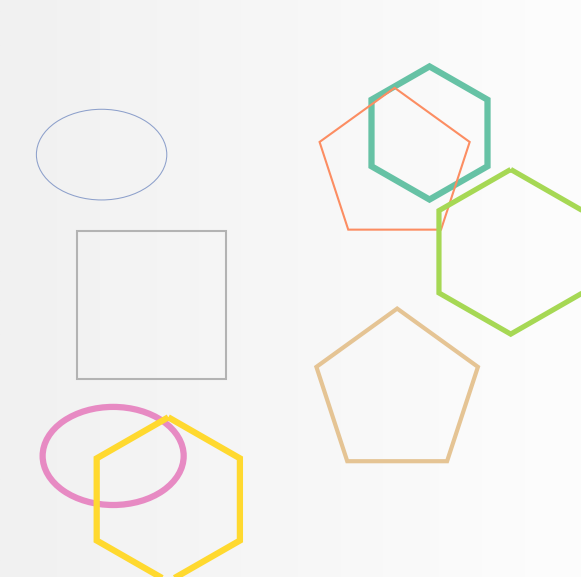[{"shape": "hexagon", "thickness": 3, "radius": 0.58, "center": [0.739, 0.769]}, {"shape": "pentagon", "thickness": 1, "radius": 0.68, "center": [0.679, 0.711]}, {"shape": "oval", "thickness": 0.5, "radius": 0.56, "center": [0.175, 0.731]}, {"shape": "oval", "thickness": 3, "radius": 0.61, "center": [0.195, 0.21]}, {"shape": "hexagon", "thickness": 2.5, "radius": 0.71, "center": [0.879, 0.563]}, {"shape": "hexagon", "thickness": 3, "radius": 0.71, "center": [0.29, 0.134]}, {"shape": "pentagon", "thickness": 2, "radius": 0.73, "center": [0.683, 0.319]}, {"shape": "square", "thickness": 1, "radius": 0.64, "center": [0.261, 0.472]}]